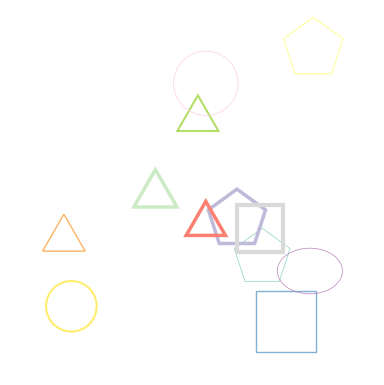[{"shape": "pentagon", "thickness": 0.5, "radius": 0.38, "center": [0.681, 0.331]}, {"shape": "pentagon", "thickness": 1, "radius": 0.41, "center": [0.814, 0.874]}, {"shape": "pentagon", "thickness": 2.5, "radius": 0.39, "center": [0.615, 0.431]}, {"shape": "triangle", "thickness": 2.5, "radius": 0.29, "center": [0.535, 0.418]}, {"shape": "square", "thickness": 1, "radius": 0.39, "center": [0.742, 0.165]}, {"shape": "triangle", "thickness": 1, "radius": 0.32, "center": [0.166, 0.38]}, {"shape": "triangle", "thickness": 1.5, "radius": 0.31, "center": [0.514, 0.691]}, {"shape": "circle", "thickness": 0.5, "radius": 0.42, "center": [0.535, 0.784]}, {"shape": "square", "thickness": 3, "radius": 0.3, "center": [0.676, 0.407]}, {"shape": "oval", "thickness": 0.5, "radius": 0.42, "center": [0.805, 0.296]}, {"shape": "triangle", "thickness": 2.5, "radius": 0.32, "center": [0.404, 0.495]}, {"shape": "circle", "thickness": 1.5, "radius": 0.33, "center": [0.185, 0.205]}]